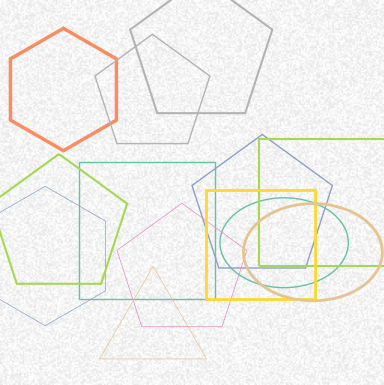[{"shape": "oval", "thickness": 1, "radius": 0.83, "center": [0.738, 0.37]}, {"shape": "square", "thickness": 1, "radius": 0.89, "center": [0.381, 0.401]}, {"shape": "hexagon", "thickness": 2.5, "radius": 0.79, "center": [0.165, 0.768]}, {"shape": "pentagon", "thickness": 1, "radius": 0.96, "center": [0.681, 0.459]}, {"shape": "hexagon", "thickness": 0.5, "radius": 0.91, "center": [0.117, 0.335]}, {"shape": "pentagon", "thickness": 0.5, "radius": 0.89, "center": [0.472, 0.295]}, {"shape": "square", "thickness": 1.5, "radius": 0.82, "center": [0.836, 0.474]}, {"shape": "pentagon", "thickness": 1.5, "radius": 0.93, "center": [0.153, 0.414]}, {"shape": "square", "thickness": 2, "radius": 0.71, "center": [0.677, 0.365]}, {"shape": "oval", "thickness": 2, "radius": 0.9, "center": [0.813, 0.345]}, {"shape": "triangle", "thickness": 0.5, "radius": 0.8, "center": [0.398, 0.148]}, {"shape": "pentagon", "thickness": 1.5, "radius": 0.97, "center": [0.523, 0.863]}, {"shape": "pentagon", "thickness": 1, "radius": 0.78, "center": [0.396, 0.754]}]